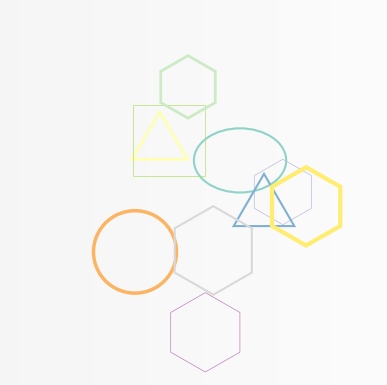[{"shape": "oval", "thickness": 1.5, "radius": 0.6, "center": [0.619, 0.583]}, {"shape": "triangle", "thickness": 2, "radius": 0.41, "center": [0.412, 0.627]}, {"shape": "hexagon", "thickness": 0.5, "radius": 0.43, "center": [0.73, 0.501]}, {"shape": "triangle", "thickness": 1.5, "radius": 0.45, "center": [0.681, 0.458]}, {"shape": "circle", "thickness": 2.5, "radius": 0.54, "center": [0.348, 0.346]}, {"shape": "square", "thickness": 0.5, "radius": 0.46, "center": [0.436, 0.634]}, {"shape": "hexagon", "thickness": 1.5, "radius": 0.57, "center": [0.55, 0.35]}, {"shape": "hexagon", "thickness": 0.5, "radius": 0.52, "center": [0.53, 0.137]}, {"shape": "hexagon", "thickness": 2, "radius": 0.41, "center": [0.485, 0.774]}, {"shape": "hexagon", "thickness": 3, "radius": 0.51, "center": [0.79, 0.464]}]